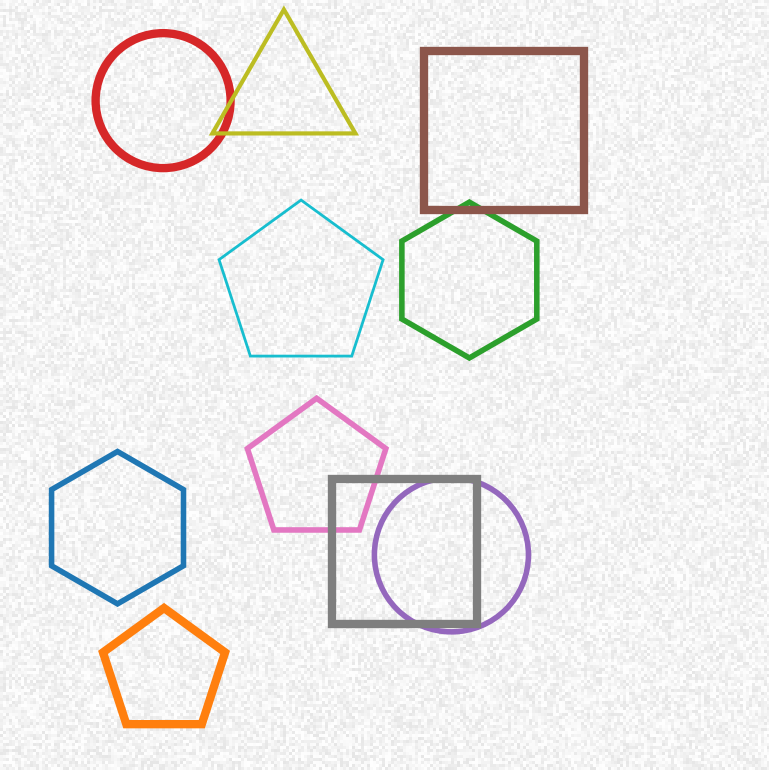[{"shape": "hexagon", "thickness": 2, "radius": 0.49, "center": [0.153, 0.315]}, {"shape": "pentagon", "thickness": 3, "radius": 0.42, "center": [0.213, 0.127]}, {"shape": "hexagon", "thickness": 2, "radius": 0.51, "center": [0.61, 0.636]}, {"shape": "circle", "thickness": 3, "radius": 0.44, "center": [0.212, 0.869]}, {"shape": "circle", "thickness": 2, "radius": 0.5, "center": [0.586, 0.279]}, {"shape": "square", "thickness": 3, "radius": 0.52, "center": [0.655, 0.831]}, {"shape": "pentagon", "thickness": 2, "radius": 0.47, "center": [0.411, 0.388]}, {"shape": "square", "thickness": 3, "radius": 0.47, "center": [0.525, 0.283]}, {"shape": "triangle", "thickness": 1.5, "radius": 0.54, "center": [0.369, 0.88]}, {"shape": "pentagon", "thickness": 1, "radius": 0.56, "center": [0.391, 0.628]}]